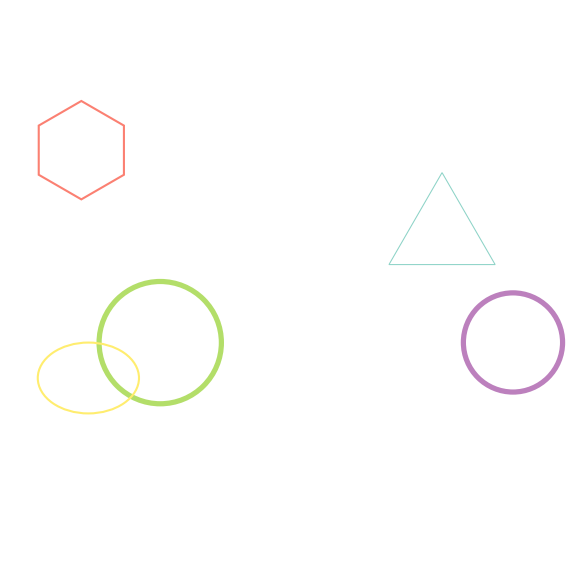[{"shape": "triangle", "thickness": 0.5, "radius": 0.53, "center": [0.765, 0.594]}, {"shape": "hexagon", "thickness": 1, "radius": 0.43, "center": [0.141, 0.739]}, {"shape": "circle", "thickness": 2.5, "radius": 0.53, "center": [0.277, 0.406]}, {"shape": "circle", "thickness": 2.5, "radius": 0.43, "center": [0.888, 0.406]}, {"shape": "oval", "thickness": 1, "radius": 0.44, "center": [0.153, 0.345]}]